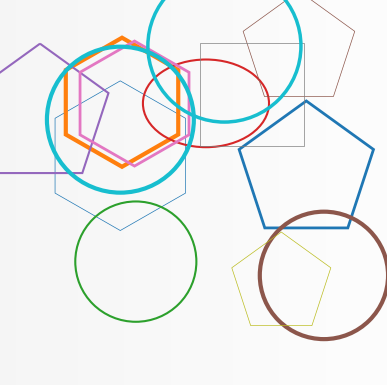[{"shape": "hexagon", "thickness": 0.5, "radius": 0.97, "center": [0.31, 0.596]}, {"shape": "pentagon", "thickness": 2, "radius": 0.91, "center": [0.79, 0.555]}, {"shape": "hexagon", "thickness": 3, "radius": 0.84, "center": [0.315, 0.734]}, {"shape": "circle", "thickness": 1.5, "radius": 0.78, "center": [0.351, 0.32]}, {"shape": "oval", "thickness": 1.5, "radius": 0.81, "center": [0.532, 0.732]}, {"shape": "pentagon", "thickness": 1.5, "radius": 0.93, "center": [0.103, 0.701]}, {"shape": "circle", "thickness": 3, "radius": 0.83, "center": [0.836, 0.285]}, {"shape": "pentagon", "thickness": 0.5, "radius": 0.76, "center": [0.771, 0.872]}, {"shape": "hexagon", "thickness": 2, "radius": 0.81, "center": [0.347, 0.731]}, {"shape": "square", "thickness": 0.5, "radius": 0.67, "center": [0.651, 0.754]}, {"shape": "pentagon", "thickness": 0.5, "radius": 0.67, "center": [0.726, 0.263]}, {"shape": "circle", "thickness": 3, "radius": 0.95, "center": [0.311, 0.689]}, {"shape": "circle", "thickness": 2.5, "radius": 0.99, "center": [0.579, 0.88]}]